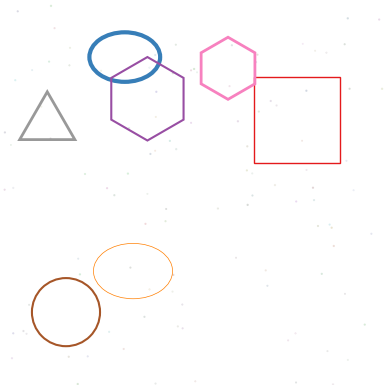[{"shape": "square", "thickness": 1, "radius": 0.56, "center": [0.771, 0.689]}, {"shape": "oval", "thickness": 3, "radius": 0.46, "center": [0.324, 0.852]}, {"shape": "hexagon", "thickness": 1.5, "radius": 0.54, "center": [0.383, 0.743]}, {"shape": "oval", "thickness": 0.5, "radius": 0.51, "center": [0.345, 0.296]}, {"shape": "circle", "thickness": 1.5, "radius": 0.44, "center": [0.171, 0.189]}, {"shape": "hexagon", "thickness": 2, "radius": 0.4, "center": [0.592, 0.823]}, {"shape": "triangle", "thickness": 2, "radius": 0.41, "center": [0.123, 0.679]}]